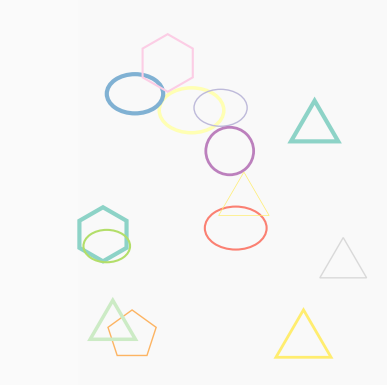[{"shape": "triangle", "thickness": 3, "radius": 0.35, "center": [0.812, 0.668]}, {"shape": "hexagon", "thickness": 3, "radius": 0.35, "center": [0.266, 0.391]}, {"shape": "oval", "thickness": 2.5, "radius": 0.42, "center": [0.494, 0.714]}, {"shape": "oval", "thickness": 1, "radius": 0.34, "center": [0.569, 0.72]}, {"shape": "oval", "thickness": 1.5, "radius": 0.4, "center": [0.608, 0.408]}, {"shape": "oval", "thickness": 3, "radius": 0.36, "center": [0.348, 0.756]}, {"shape": "pentagon", "thickness": 1, "radius": 0.33, "center": [0.341, 0.13]}, {"shape": "oval", "thickness": 1.5, "radius": 0.3, "center": [0.276, 0.361]}, {"shape": "hexagon", "thickness": 1.5, "radius": 0.37, "center": [0.433, 0.836]}, {"shape": "triangle", "thickness": 1, "radius": 0.35, "center": [0.886, 0.313]}, {"shape": "circle", "thickness": 2, "radius": 0.31, "center": [0.593, 0.608]}, {"shape": "triangle", "thickness": 2.5, "radius": 0.34, "center": [0.291, 0.152]}, {"shape": "triangle", "thickness": 2, "radius": 0.41, "center": [0.783, 0.113]}, {"shape": "triangle", "thickness": 0.5, "radius": 0.38, "center": [0.629, 0.478]}]